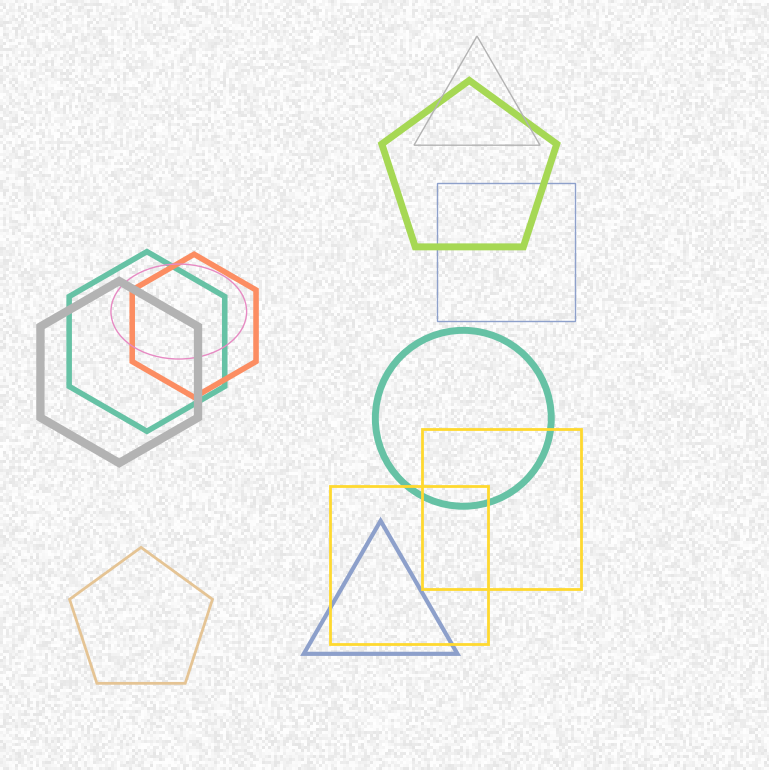[{"shape": "hexagon", "thickness": 2, "radius": 0.58, "center": [0.191, 0.557]}, {"shape": "circle", "thickness": 2.5, "radius": 0.57, "center": [0.602, 0.457]}, {"shape": "hexagon", "thickness": 2, "radius": 0.46, "center": [0.252, 0.577]}, {"shape": "square", "thickness": 0.5, "radius": 0.45, "center": [0.657, 0.673]}, {"shape": "triangle", "thickness": 1.5, "radius": 0.58, "center": [0.494, 0.208]}, {"shape": "oval", "thickness": 0.5, "radius": 0.44, "center": [0.232, 0.595]}, {"shape": "pentagon", "thickness": 2.5, "radius": 0.6, "center": [0.609, 0.776]}, {"shape": "square", "thickness": 1, "radius": 0.52, "center": [0.651, 0.339]}, {"shape": "square", "thickness": 1, "radius": 0.51, "center": [0.532, 0.266]}, {"shape": "pentagon", "thickness": 1, "radius": 0.49, "center": [0.183, 0.192]}, {"shape": "hexagon", "thickness": 3, "radius": 0.59, "center": [0.155, 0.517]}, {"shape": "triangle", "thickness": 0.5, "radius": 0.47, "center": [0.619, 0.859]}]